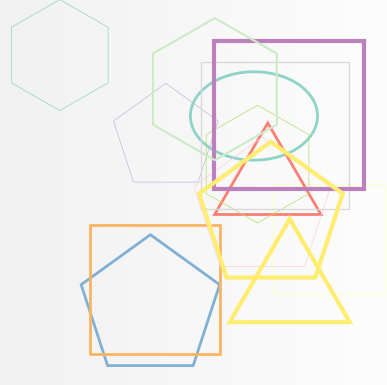[{"shape": "oval", "thickness": 2, "radius": 0.82, "center": [0.655, 0.699]}, {"shape": "hexagon", "thickness": 0.5, "radius": 0.72, "center": [0.154, 0.857]}, {"shape": "square", "thickness": 0.5, "radius": 0.72, "center": [0.849, 0.379]}, {"shape": "pentagon", "thickness": 0.5, "radius": 0.71, "center": [0.428, 0.642]}, {"shape": "triangle", "thickness": 2, "radius": 0.79, "center": [0.691, 0.522]}, {"shape": "pentagon", "thickness": 2, "radius": 0.94, "center": [0.388, 0.202]}, {"shape": "square", "thickness": 2, "radius": 0.84, "center": [0.4, 0.248]}, {"shape": "hexagon", "thickness": 0.5, "radius": 0.77, "center": [0.665, 0.574]}, {"shape": "pentagon", "thickness": 0.5, "radius": 0.93, "center": [0.677, 0.458]}, {"shape": "square", "thickness": 1, "radius": 0.95, "center": [0.71, 0.647]}, {"shape": "square", "thickness": 3, "radius": 0.97, "center": [0.745, 0.701]}, {"shape": "hexagon", "thickness": 1.5, "radius": 0.92, "center": [0.554, 0.769]}, {"shape": "pentagon", "thickness": 3, "radius": 0.97, "center": [0.699, 0.437]}, {"shape": "triangle", "thickness": 3, "radius": 0.89, "center": [0.748, 0.253]}]